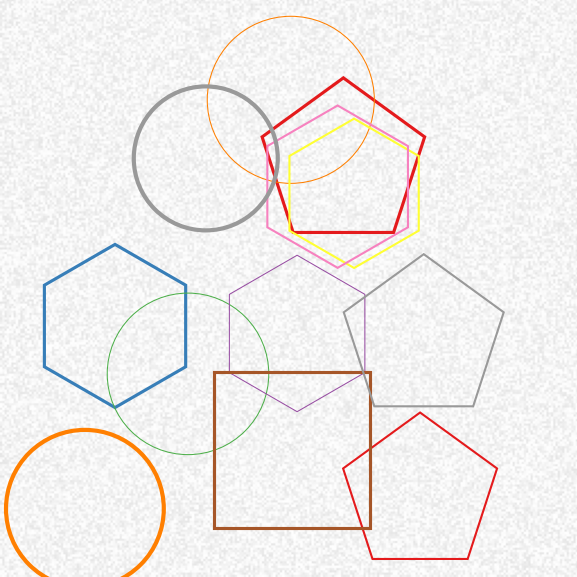[{"shape": "pentagon", "thickness": 1, "radius": 0.7, "center": [0.727, 0.145]}, {"shape": "pentagon", "thickness": 1.5, "radius": 0.74, "center": [0.595, 0.716]}, {"shape": "hexagon", "thickness": 1.5, "radius": 0.71, "center": [0.199, 0.435]}, {"shape": "circle", "thickness": 0.5, "radius": 0.7, "center": [0.326, 0.352]}, {"shape": "hexagon", "thickness": 0.5, "radius": 0.68, "center": [0.514, 0.422]}, {"shape": "circle", "thickness": 0.5, "radius": 0.72, "center": [0.504, 0.826]}, {"shape": "circle", "thickness": 2, "radius": 0.68, "center": [0.147, 0.118]}, {"shape": "hexagon", "thickness": 1, "radius": 0.65, "center": [0.613, 0.664]}, {"shape": "square", "thickness": 1.5, "radius": 0.68, "center": [0.505, 0.22]}, {"shape": "hexagon", "thickness": 1, "radius": 0.7, "center": [0.585, 0.676]}, {"shape": "circle", "thickness": 2, "radius": 0.62, "center": [0.356, 0.725]}, {"shape": "pentagon", "thickness": 1, "radius": 0.73, "center": [0.734, 0.413]}]